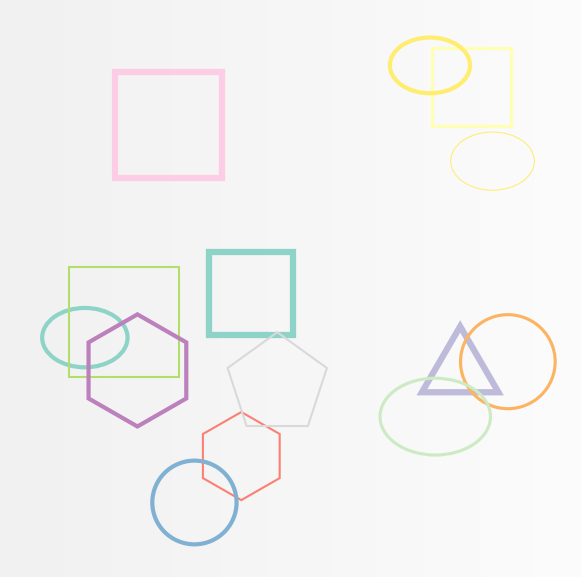[{"shape": "square", "thickness": 3, "radius": 0.36, "center": [0.432, 0.491]}, {"shape": "oval", "thickness": 2, "radius": 0.37, "center": [0.146, 0.414]}, {"shape": "square", "thickness": 1.5, "radius": 0.34, "center": [0.811, 0.849]}, {"shape": "triangle", "thickness": 3, "radius": 0.38, "center": [0.792, 0.358]}, {"shape": "hexagon", "thickness": 1, "radius": 0.38, "center": [0.415, 0.209]}, {"shape": "circle", "thickness": 2, "radius": 0.36, "center": [0.335, 0.129]}, {"shape": "circle", "thickness": 1.5, "radius": 0.41, "center": [0.874, 0.373]}, {"shape": "square", "thickness": 1, "radius": 0.47, "center": [0.214, 0.441]}, {"shape": "square", "thickness": 3, "radius": 0.46, "center": [0.29, 0.782]}, {"shape": "pentagon", "thickness": 1, "radius": 0.45, "center": [0.477, 0.334]}, {"shape": "hexagon", "thickness": 2, "radius": 0.49, "center": [0.236, 0.358]}, {"shape": "oval", "thickness": 1.5, "radius": 0.48, "center": [0.749, 0.278]}, {"shape": "oval", "thickness": 2, "radius": 0.34, "center": [0.74, 0.886]}, {"shape": "oval", "thickness": 0.5, "radius": 0.36, "center": [0.847, 0.72]}]